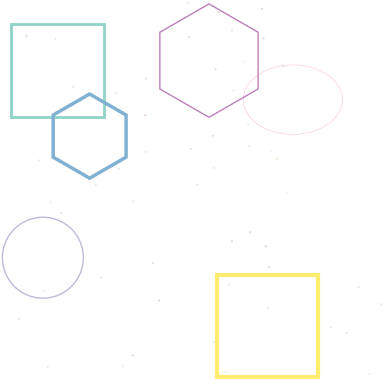[{"shape": "square", "thickness": 2, "radius": 0.6, "center": [0.149, 0.817]}, {"shape": "circle", "thickness": 1, "radius": 0.53, "center": [0.111, 0.331]}, {"shape": "hexagon", "thickness": 2.5, "radius": 0.55, "center": [0.233, 0.646]}, {"shape": "oval", "thickness": 0.5, "radius": 0.64, "center": [0.761, 0.741]}, {"shape": "hexagon", "thickness": 1, "radius": 0.74, "center": [0.543, 0.843]}, {"shape": "square", "thickness": 3, "radius": 0.66, "center": [0.695, 0.153]}]